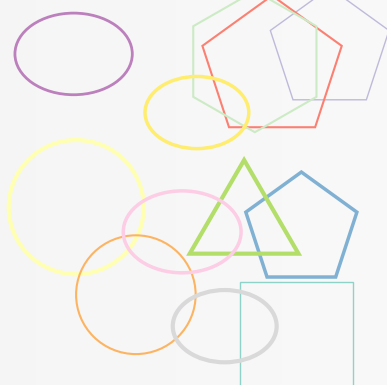[{"shape": "square", "thickness": 1, "radius": 0.73, "center": [0.766, 0.121]}, {"shape": "circle", "thickness": 3, "radius": 0.87, "center": [0.197, 0.462]}, {"shape": "pentagon", "thickness": 1, "radius": 0.81, "center": [0.851, 0.871]}, {"shape": "pentagon", "thickness": 1.5, "radius": 0.95, "center": [0.702, 0.822]}, {"shape": "pentagon", "thickness": 2.5, "radius": 0.75, "center": [0.778, 0.402]}, {"shape": "circle", "thickness": 1.5, "radius": 0.77, "center": [0.351, 0.235]}, {"shape": "triangle", "thickness": 3, "radius": 0.81, "center": [0.63, 0.422]}, {"shape": "oval", "thickness": 2.5, "radius": 0.76, "center": [0.47, 0.398]}, {"shape": "oval", "thickness": 3, "radius": 0.67, "center": [0.58, 0.153]}, {"shape": "oval", "thickness": 2, "radius": 0.76, "center": [0.19, 0.86]}, {"shape": "hexagon", "thickness": 1.5, "radius": 0.92, "center": [0.658, 0.84]}, {"shape": "oval", "thickness": 2.5, "radius": 0.67, "center": [0.508, 0.708]}]